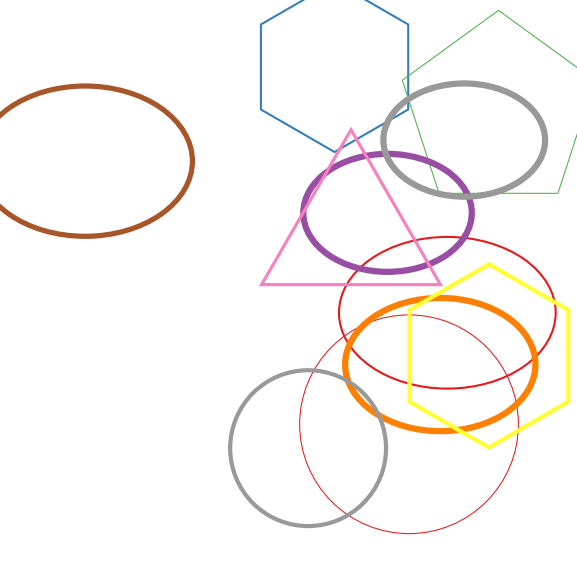[{"shape": "circle", "thickness": 0.5, "radius": 0.95, "center": [0.708, 0.264]}, {"shape": "oval", "thickness": 1, "radius": 0.94, "center": [0.775, 0.458]}, {"shape": "hexagon", "thickness": 1, "radius": 0.74, "center": [0.579, 0.883]}, {"shape": "pentagon", "thickness": 0.5, "radius": 0.88, "center": [0.863, 0.806]}, {"shape": "oval", "thickness": 3, "radius": 0.73, "center": [0.671, 0.631]}, {"shape": "oval", "thickness": 3, "radius": 0.82, "center": [0.762, 0.368]}, {"shape": "hexagon", "thickness": 2, "radius": 0.79, "center": [0.847, 0.383]}, {"shape": "oval", "thickness": 2.5, "radius": 0.93, "center": [0.147, 0.72]}, {"shape": "triangle", "thickness": 1.5, "radius": 0.89, "center": [0.608, 0.596]}, {"shape": "oval", "thickness": 3, "radius": 0.7, "center": [0.804, 0.757]}, {"shape": "circle", "thickness": 2, "radius": 0.67, "center": [0.534, 0.223]}]